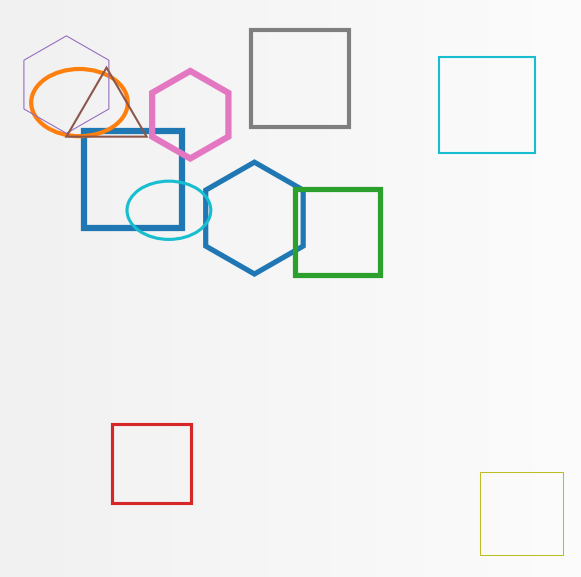[{"shape": "hexagon", "thickness": 2.5, "radius": 0.48, "center": [0.438, 0.621]}, {"shape": "square", "thickness": 3, "radius": 0.42, "center": [0.229, 0.689]}, {"shape": "oval", "thickness": 2, "radius": 0.42, "center": [0.137, 0.821]}, {"shape": "square", "thickness": 2.5, "radius": 0.37, "center": [0.581, 0.597]}, {"shape": "square", "thickness": 1.5, "radius": 0.34, "center": [0.261, 0.196]}, {"shape": "hexagon", "thickness": 0.5, "radius": 0.42, "center": [0.114, 0.853]}, {"shape": "triangle", "thickness": 1, "radius": 0.4, "center": [0.183, 0.802]}, {"shape": "hexagon", "thickness": 3, "radius": 0.38, "center": [0.327, 0.8]}, {"shape": "square", "thickness": 2, "radius": 0.42, "center": [0.516, 0.864]}, {"shape": "square", "thickness": 0.5, "radius": 0.36, "center": [0.897, 0.11]}, {"shape": "square", "thickness": 1, "radius": 0.42, "center": [0.838, 0.817]}, {"shape": "oval", "thickness": 1.5, "radius": 0.36, "center": [0.291, 0.635]}]